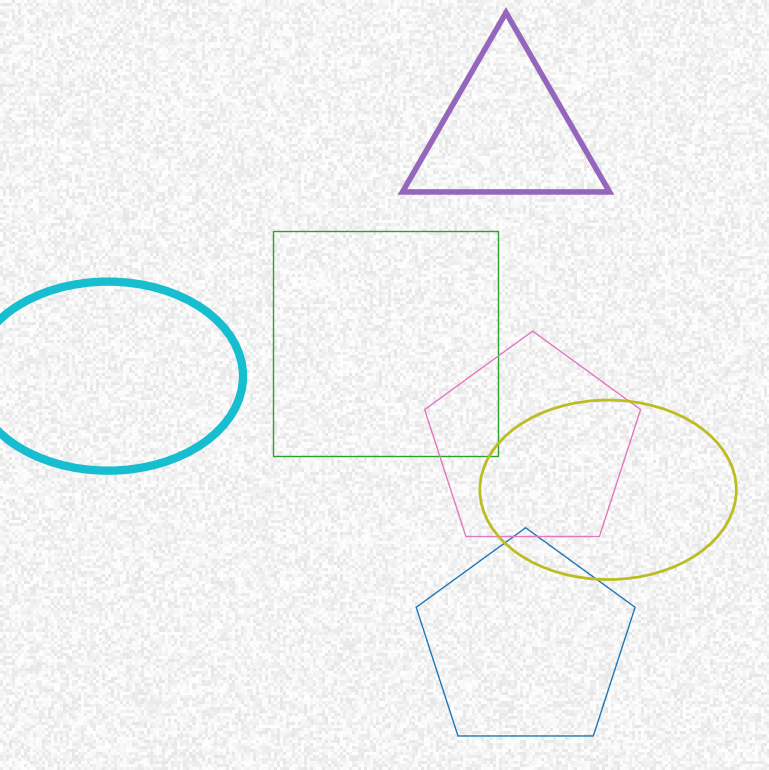[{"shape": "pentagon", "thickness": 0.5, "radius": 0.75, "center": [0.683, 0.165]}, {"shape": "square", "thickness": 0.5, "radius": 0.73, "center": [0.501, 0.554]}, {"shape": "triangle", "thickness": 2, "radius": 0.78, "center": [0.657, 0.828]}, {"shape": "pentagon", "thickness": 0.5, "radius": 0.74, "center": [0.692, 0.423]}, {"shape": "oval", "thickness": 1, "radius": 0.83, "center": [0.79, 0.364]}, {"shape": "oval", "thickness": 3, "radius": 0.88, "center": [0.14, 0.511]}]